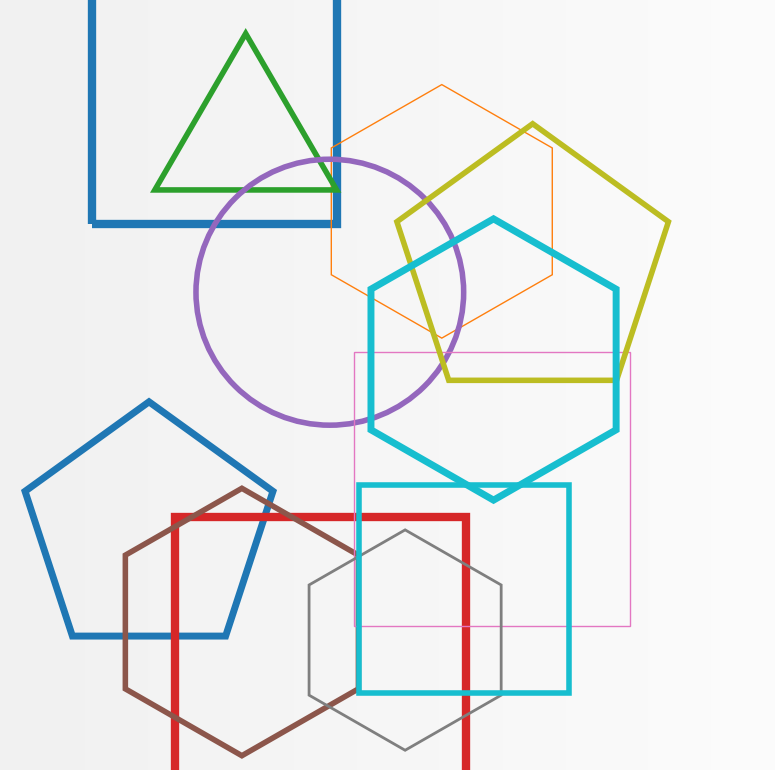[{"shape": "pentagon", "thickness": 2.5, "radius": 0.84, "center": [0.192, 0.31]}, {"shape": "square", "thickness": 3, "radius": 0.79, "center": [0.277, 0.867]}, {"shape": "hexagon", "thickness": 0.5, "radius": 0.82, "center": [0.57, 0.726]}, {"shape": "triangle", "thickness": 2, "radius": 0.68, "center": [0.317, 0.821]}, {"shape": "square", "thickness": 3, "radius": 0.94, "center": [0.413, 0.141]}, {"shape": "circle", "thickness": 2, "radius": 0.86, "center": [0.426, 0.621]}, {"shape": "hexagon", "thickness": 2, "radius": 0.87, "center": [0.312, 0.192]}, {"shape": "square", "thickness": 0.5, "radius": 0.89, "center": [0.635, 0.365]}, {"shape": "hexagon", "thickness": 1, "radius": 0.72, "center": [0.523, 0.169]}, {"shape": "pentagon", "thickness": 2, "radius": 0.92, "center": [0.687, 0.655]}, {"shape": "hexagon", "thickness": 2.5, "radius": 0.91, "center": [0.637, 0.533]}, {"shape": "square", "thickness": 2, "radius": 0.68, "center": [0.598, 0.235]}]